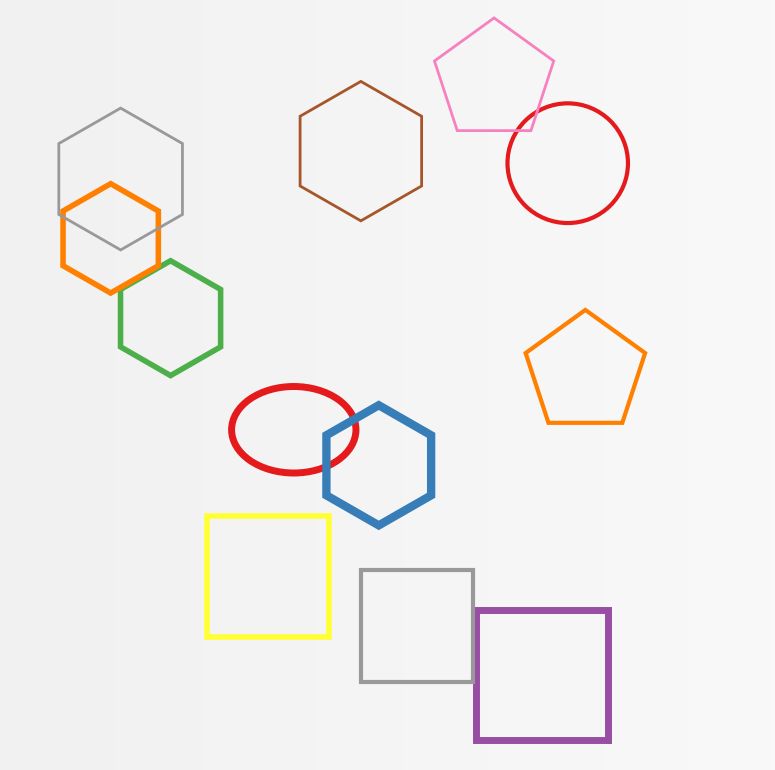[{"shape": "circle", "thickness": 1.5, "radius": 0.39, "center": [0.733, 0.788]}, {"shape": "oval", "thickness": 2.5, "radius": 0.4, "center": [0.379, 0.442]}, {"shape": "hexagon", "thickness": 3, "radius": 0.39, "center": [0.489, 0.396]}, {"shape": "hexagon", "thickness": 2, "radius": 0.37, "center": [0.22, 0.587]}, {"shape": "square", "thickness": 2.5, "radius": 0.42, "center": [0.699, 0.123]}, {"shape": "hexagon", "thickness": 2, "radius": 0.36, "center": [0.143, 0.69]}, {"shape": "pentagon", "thickness": 1.5, "radius": 0.41, "center": [0.755, 0.516]}, {"shape": "square", "thickness": 2, "radius": 0.39, "center": [0.345, 0.251]}, {"shape": "hexagon", "thickness": 1, "radius": 0.45, "center": [0.466, 0.804]}, {"shape": "pentagon", "thickness": 1, "radius": 0.4, "center": [0.638, 0.896]}, {"shape": "square", "thickness": 1.5, "radius": 0.36, "center": [0.538, 0.187]}, {"shape": "hexagon", "thickness": 1, "radius": 0.46, "center": [0.156, 0.768]}]